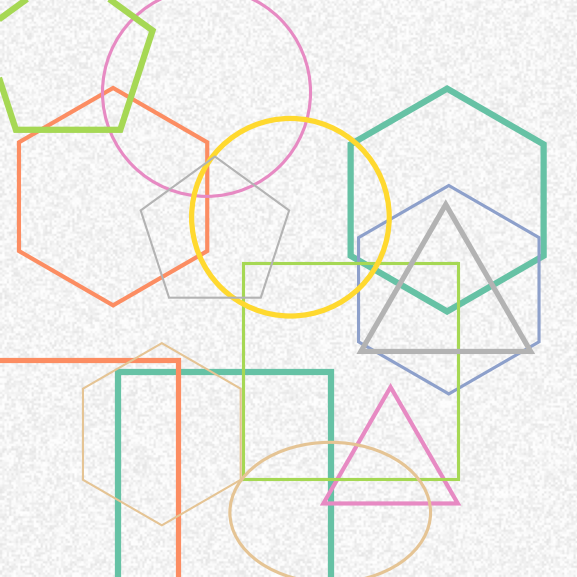[{"shape": "square", "thickness": 3, "radius": 0.92, "center": [0.389, 0.17]}, {"shape": "hexagon", "thickness": 3, "radius": 0.96, "center": [0.774, 0.653]}, {"shape": "square", "thickness": 2.5, "radius": 0.95, "center": [0.119, 0.186]}, {"shape": "hexagon", "thickness": 2, "radius": 0.94, "center": [0.196, 0.659]}, {"shape": "hexagon", "thickness": 1.5, "radius": 0.9, "center": [0.777, 0.497]}, {"shape": "circle", "thickness": 1.5, "radius": 0.9, "center": [0.358, 0.839]}, {"shape": "triangle", "thickness": 2, "radius": 0.67, "center": [0.676, 0.194]}, {"shape": "pentagon", "thickness": 3, "radius": 0.77, "center": [0.118, 0.899]}, {"shape": "square", "thickness": 1.5, "radius": 0.93, "center": [0.607, 0.357]}, {"shape": "circle", "thickness": 2.5, "radius": 0.86, "center": [0.503, 0.623]}, {"shape": "oval", "thickness": 1.5, "radius": 0.87, "center": [0.572, 0.112]}, {"shape": "hexagon", "thickness": 1, "radius": 0.79, "center": [0.28, 0.247]}, {"shape": "pentagon", "thickness": 1, "radius": 0.68, "center": [0.372, 0.593]}, {"shape": "triangle", "thickness": 2.5, "radius": 0.85, "center": [0.772, 0.475]}]